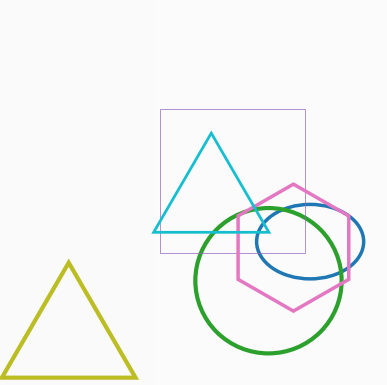[{"shape": "oval", "thickness": 2.5, "radius": 0.69, "center": [0.8, 0.372]}, {"shape": "circle", "thickness": 3, "radius": 0.94, "center": [0.693, 0.271]}, {"shape": "square", "thickness": 0.5, "radius": 0.93, "center": [0.601, 0.53]}, {"shape": "hexagon", "thickness": 2.5, "radius": 0.82, "center": [0.757, 0.357]}, {"shape": "triangle", "thickness": 3, "radius": 1.0, "center": [0.177, 0.119]}, {"shape": "triangle", "thickness": 2, "radius": 0.86, "center": [0.545, 0.482]}]